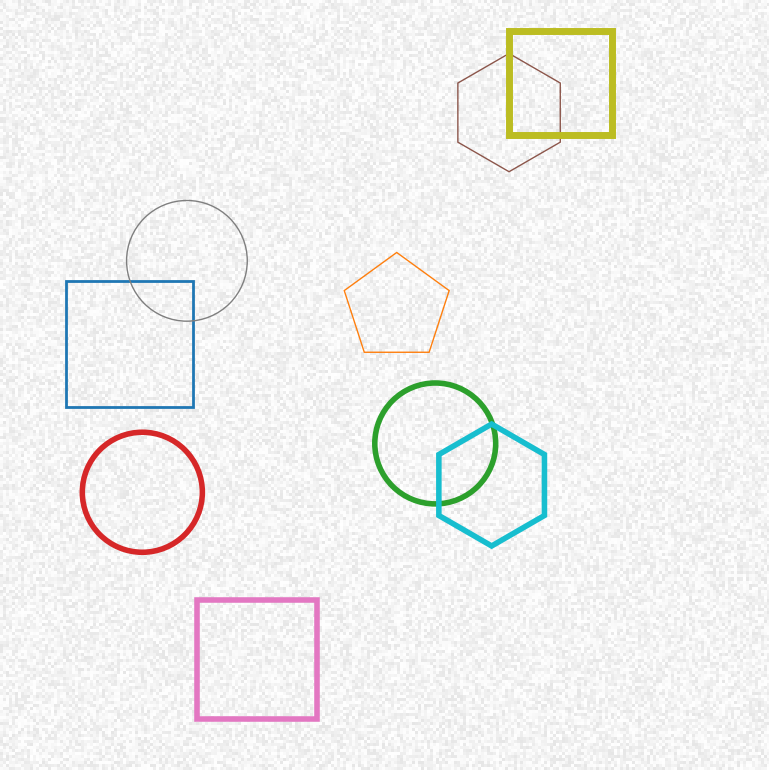[{"shape": "square", "thickness": 1, "radius": 0.41, "center": [0.168, 0.554]}, {"shape": "pentagon", "thickness": 0.5, "radius": 0.36, "center": [0.515, 0.6]}, {"shape": "circle", "thickness": 2, "radius": 0.39, "center": [0.565, 0.424]}, {"shape": "circle", "thickness": 2, "radius": 0.39, "center": [0.185, 0.361]}, {"shape": "hexagon", "thickness": 0.5, "radius": 0.38, "center": [0.661, 0.854]}, {"shape": "square", "thickness": 2, "radius": 0.39, "center": [0.334, 0.143]}, {"shape": "circle", "thickness": 0.5, "radius": 0.39, "center": [0.243, 0.661]}, {"shape": "square", "thickness": 2.5, "radius": 0.34, "center": [0.728, 0.892]}, {"shape": "hexagon", "thickness": 2, "radius": 0.4, "center": [0.639, 0.37]}]